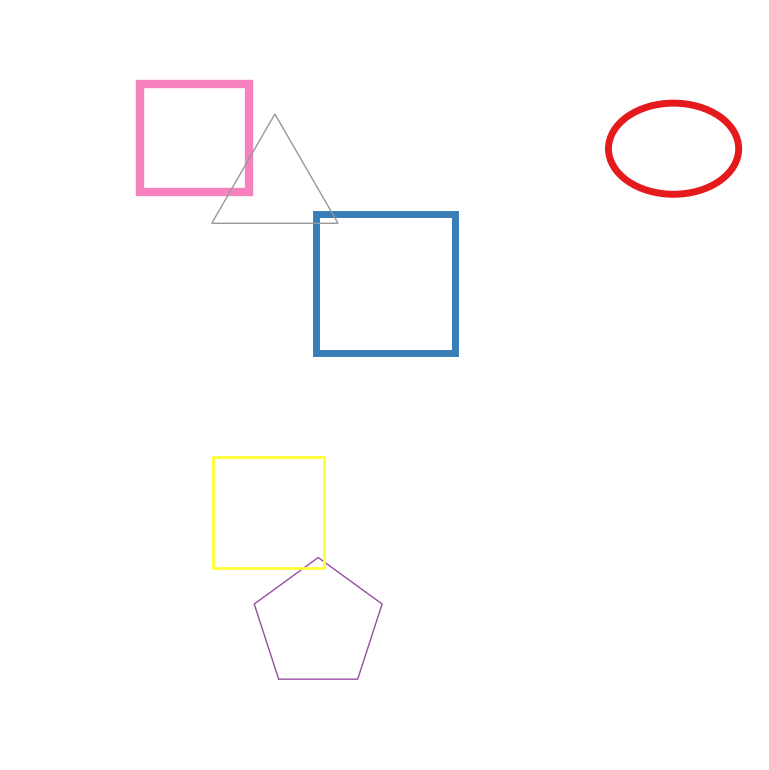[{"shape": "oval", "thickness": 2.5, "radius": 0.42, "center": [0.875, 0.807]}, {"shape": "square", "thickness": 2.5, "radius": 0.45, "center": [0.501, 0.631]}, {"shape": "pentagon", "thickness": 0.5, "radius": 0.44, "center": [0.413, 0.189]}, {"shape": "square", "thickness": 1, "radius": 0.36, "center": [0.348, 0.334]}, {"shape": "square", "thickness": 3, "radius": 0.35, "center": [0.253, 0.821]}, {"shape": "triangle", "thickness": 0.5, "radius": 0.47, "center": [0.357, 0.757]}]